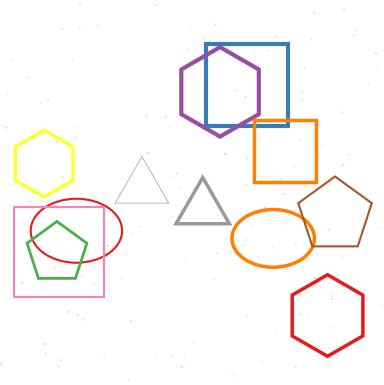[{"shape": "hexagon", "thickness": 2.5, "radius": 0.53, "center": [0.851, 0.18]}, {"shape": "oval", "thickness": 1.5, "radius": 0.59, "center": [0.198, 0.401]}, {"shape": "square", "thickness": 3, "radius": 0.53, "center": [0.642, 0.779]}, {"shape": "pentagon", "thickness": 2, "radius": 0.41, "center": [0.148, 0.343]}, {"shape": "hexagon", "thickness": 3, "radius": 0.58, "center": [0.572, 0.761]}, {"shape": "oval", "thickness": 2.5, "radius": 0.54, "center": [0.71, 0.381]}, {"shape": "square", "thickness": 2.5, "radius": 0.41, "center": [0.74, 0.607]}, {"shape": "hexagon", "thickness": 2.5, "radius": 0.43, "center": [0.115, 0.575]}, {"shape": "pentagon", "thickness": 1.5, "radius": 0.5, "center": [0.87, 0.441]}, {"shape": "square", "thickness": 1.5, "radius": 0.58, "center": [0.154, 0.345]}, {"shape": "triangle", "thickness": 0.5, "radius": 0.4, "center": [0.369, 0.513]}, {"shape": "triangle", "thickness": 2.5, "radius": 0.4, "center": [0.527, 0.459]}]